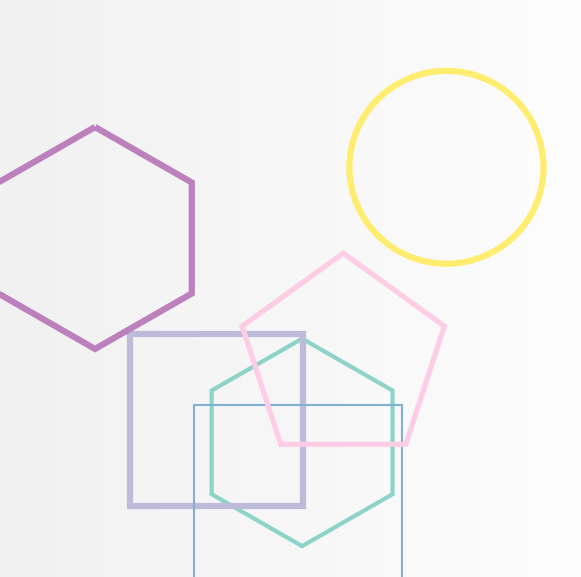[{"shape": "hexagon", "thickness": 2, "radius": 0.9, "center": [0.52, 0.233]}, {"shape": "square", "thickness": 3, "radius": 0.74, "center": [0.373, 0.272]}, {"shape": "square", "thickness": 1, "radius": 0.89, "center": [0.512, 0.12]}, {"shape": "pentagon", "thickness": 2.5, "radius": 0.91, "center": [0.591, 0.378]}, {"shape": "hexagon", "thickness": 3, "radius": 0.96, "center": [0.164, 0.587]}, {"shape": "circle", "thickness": 3, "radius": 0.83, "center": [0.768, 0.709]}]